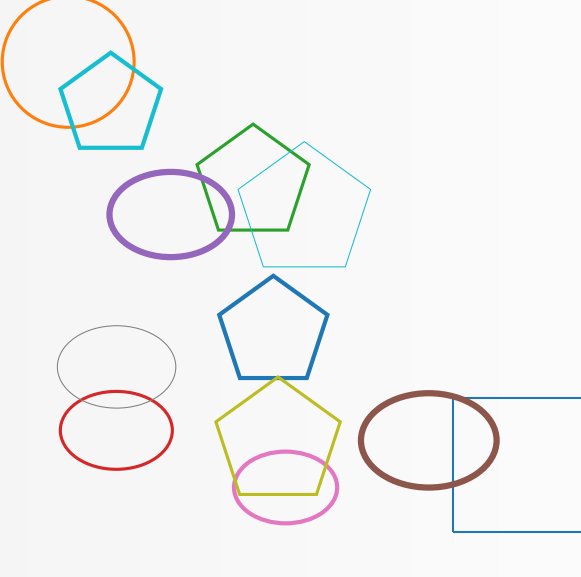[{"shape": "square", "thickness": 1, "radius": 0.58, "center": [0.895, 0.194]}, {"shape": "pentagon", "thickness": 2, "radius": 0.49, "center": [0.47, 0.424]}, {"shape": "circle", "thickness": 1.5, "radius": 0.57, "center": [0.117, 0.892]}, {"shape": "pentagon", "thickness": 1.5, "radius": 0.51, "center": [0.435, 0.683]}, {"shape": "oval", "thickness": 1.5, "radius": 0.48, "center": [0.2, 0.254]}, {"shape": "oval", "thickness": 3, "radius": 0.53, "center": [0.294, 0.628]}, {"shape": "oval", "thickness": 3, "radius": 0.58, "center": [0.738, 0.237]}, {"shape": "oval", "thickness": 2, "radius": 0.44, "center": [0.491, 0.155]}, {"shape": "oval", "thickness": 0.5, "radius": 0.51, "center": [0.201, 0.364]}, {"shape": "pentagon", "thickness": 1.5, "radius": 0.56, "center": [0.478, 0.234]}, {"shape": "pentagon", "thickness": 0.5, "radius": 0.6, "center": [0.524, 0.634]}, {"shape": "pentagon", "thickness": 2, "radius": 0.46, "center": [0.191, 0.817]}]